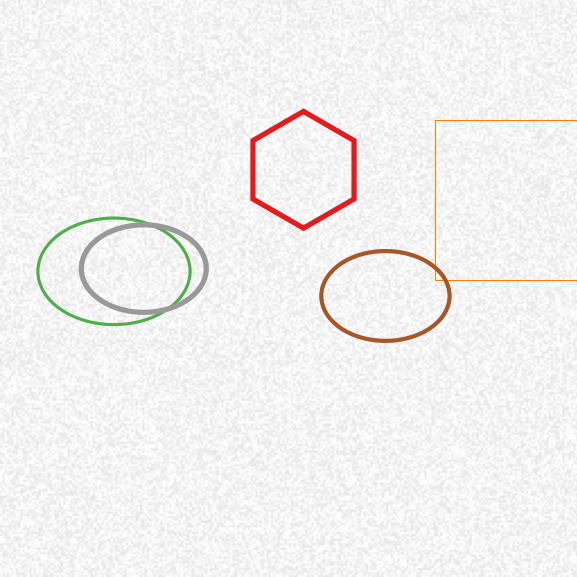[{"shape": "hexagon", "thickness": 2.5, "radius": 0.51, "center": [0.526, 0.705]}, {"shape": "oval", "thickness": 1.5, "radius": 0.66, "center": [0.197, 0.529]}, {"shape": "square", "thickness": 0.5, "radius": 0.7, "center": [0.892, 0.653]}, {"shape": "oval", "thickness": 2, "radius": 0.56, "center": [0.667, 0.487]}, {"shape": "oval", "thickness": 2.5, "radius": 0.54, "center": [0.249, 0.534]}]